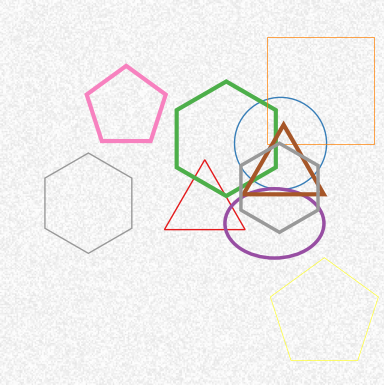[{"shape": "triangle", "thickness": 1, "radius": 0.61, "center": [0.532, 0.464]}, {"shape": "circle", "thickness": 1, "radius": 0.6, "center": [0.729, 0.627]}, {"shape": "hexagon", "thickness": 3, "radius": 0.74, "center": [0.588, 0.64]}, {"shape": "oval", "thickness": 2.5, "radius": 0.64, "center": [0.713, 0.42]}, {"shape": "square", "thickness": 0.5, "radius": 0.7, "center": [0.833, 0.765]}, {"shape": "pentagon", "thickness": 0.5, "radius": 0.74, "center": [0.843, 0.183]}, {"shape": "triangle", "thickness": 3, "radius": 0.6, "center": [0.737, 0.556]}, {"shape": "pentagon", "thickness": 3, "radius": 0.54, "center": [0.328, 0.721]}, {"shape": "hexagon", "thickness": 2.5, "radius": 0.58, "center": [0.726, 0.512]}, {"shape": "hexagon", "thickness": 1, "radius": 0.65, "center": [0.23, 0.472]}]